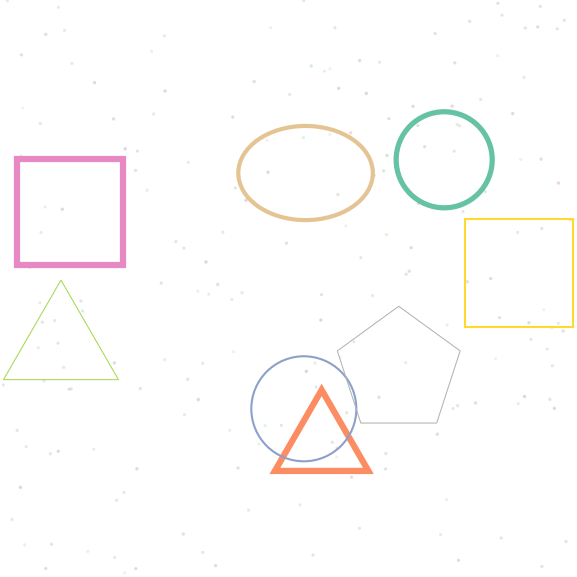[{"shape": "circle", "thickness": 2.5, "radius": 0.42, "center": [0.769, 0.722]}, {"shape": "triangle", "thickness": 3, "radius": 0.47, "center": [0.557, 0.23]}, {"shape": "circle", "thickness": 1, "radius": 0.45, "center": [0.526, 0.291]}, {"shape": "square", "thickness": 3, "radius": 0.46, "center": [0.121, 0.632]}, {"shape": "triangle", "thickness": 0.5, "radius": 0.57, "center": [0.106, 0.399]}, {"shape": "square", "thickness": 1, "radius": 0.47, "center": [0.899, 0.526]}, {"shape": "oval", "thickness": 2, "radius": 0.58, "center": [0.529, 0.7]}, {"shape": "pentagon", "thickness": 0.5, "radius": 0.56, "center": [0.69, 0.357]}]